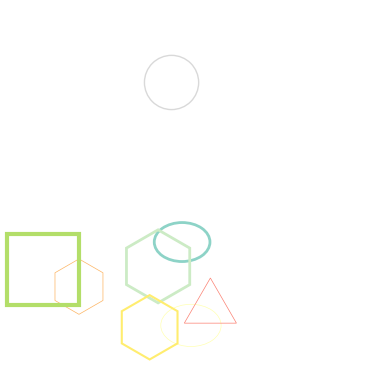[{"shape": "oval", "thickness": 2, "radius": 0.36, "center": [0.473, 0.371]}, {"shape": "oval", "thickness": 0.5, "radius": 0.39, "center": [0.496, 0.155]}, {"shape": "triangle", "thickness": 0.5, "radius": 0.39, "center": [0.546, 0.2]}, {"shape": "hexagon", "thickness": 0.5, "radius": 0.36, "center": [0.205, 0.256]}, {"shape": "square", "thickness": 3, "radius": 0.46, "center": [0.112, 0.301]}, {"shape": "circle", "thickness": 1, "radius": 0.35, "center": [0.446, 0.786]}, {"shape": "hexagon", "thickness": 2, "radius": 0.47, "center": [0.411, 0.308]}, {"shape": "hexagon", "thickness": 1.5, "radius": 0.42, "center": [0.389, 0.15]}]